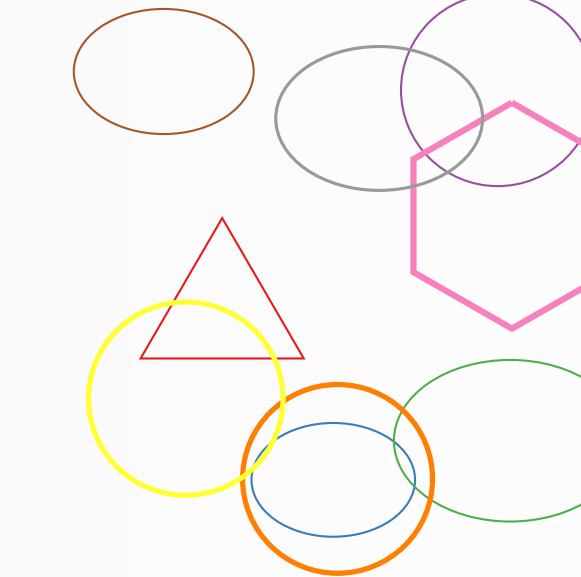[{"shape": "triangle", "thickness": 1, "radius": 0.81, "center": [0.382, 0.459]}, {"shape": "oval", "thickness": 1, "radius": 0.7, "center": [0.573, 0.168]}, {"shape": "oval", "thickness": 1, "radius": 1.0, "center": [0.878, 0.236]}, {"shape": "circle", "thickness": 1, "radius": 0.83, "center": [0.856, 0.843]}, {"shape": "circle", "thickness": 2.5, "radius": 0.82, "center": [0.581, 0.17]}, {"shape": "circle", "thickness": 2.5, "radius": 0.84, "center": [0.32, 0.309]}, {"shape": "oval", "thickness": 1, "radius": 0.77, "center": [0.282, 0.875]}, {"shape": "hexagon", "thickness": 3, "radius": 0.98, "center": [0.881, 0.626]}, {"shape": "oval", "thickness": 1.5, "radius": 0.89, "center": [0.652, 0.794]}]